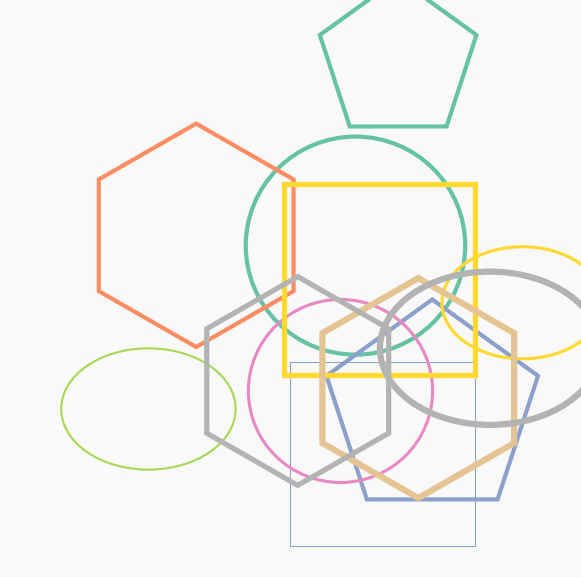[{"shape": "circle", "thickness": 2, "radius": 0.94, "center": [0.612, 0.574]}, {"shape": "pentagon", "thickness": 2, "radius": 0.71, "center": [0.685, 0.895]}, {"shape": "hexagon", "thickness": 2, "radius": 0.97, "center": [0.338, 0.592]}, {"shape": "pentagon", "thickness": 2, "radius": 0.96, "center": [0.744, 0.289]}, {"shape": "square", "thickness": 0.5, "radius": 0.8, "center": [0.658, 0.212]}, {"shape": "circle", "thickness": 1.5, "radius": 0.79, "center": [0.586, 0.322]}, {"shape": "oval", "thickness": 1, "radius": 0.75, "center": [0.255, 0.291]}, {"shape": "square", "thickness": 2.5, "radius": 0.82, "center": [0.653, 0.515]}, {"shape": "oval", "thickness": 1.5, "radius": 0.69, "center": [0.899, 0.475]}, {"shape": "hexagon", "thickness": 3, "radius": 0.95, "center": [0.72, 0.327]}, {"shape": "hexagon", "thickness": 2.5, "radius": 0.9, "center": [0.512, 0.339]}, {"shape": "oval", "thickness": 3, "radius": 0.95, "center": [0.843, 0.396]}]